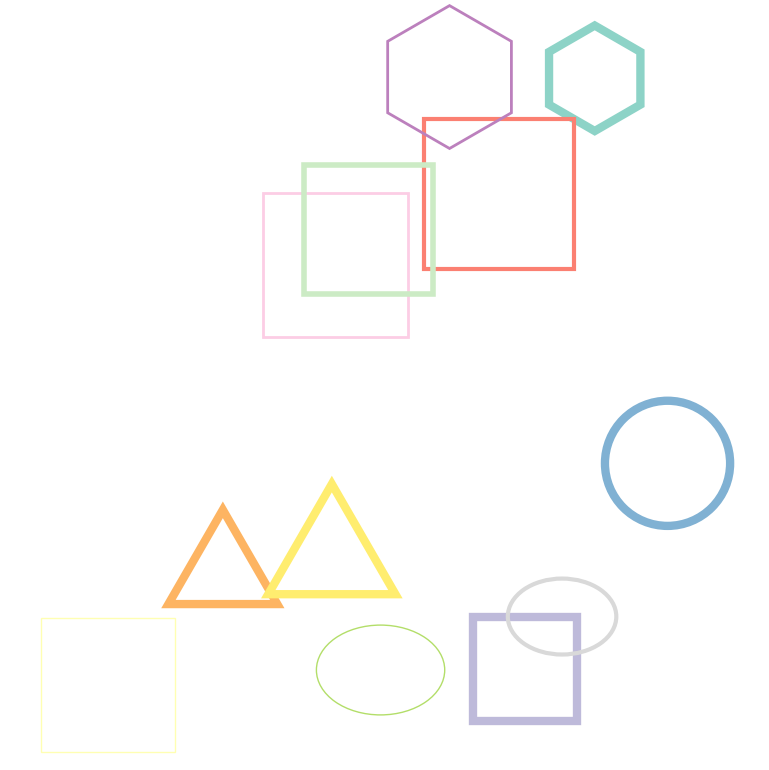[{"shape": "hexagon", "thickness": 3, "radius": 0.34, "center": [0.772, 0.898]}, {"shape": "square", "thickness": 0.5, "radius": 0.43, "center": [0.14, 0.111]}, {"shape": "square", "thickness": 3, "radius": 0.34, "center": [0.681, 0.132]}, {"shape": "square", "thickness": 1.5, "radius": 0.49, "center": [0.648, 0.748]}, {"shape": "circle", "thickness": 3, "radius": 0.41, "center": [0.867, 0.398]}, {"shape": "triangle", "thickness": 3, "radius": 0.41, "center": [0.289, 0.256]}, {"shape": "oval", "thickness": 0.5, "radius": 0.42, "center": [0.494, 0.13]}, {"shape": "square", "thickness": 1, "radius": 0.47, "center": [0.436, 0.656]}, {"shape": "oval", "thickness": 1.5, "radius": 0.35, "center": [0.73, 0.199]}, {"shape": "hexagon", "thickness": 1, "radius": 0.46, "center": [0.584, 0.9]}, {"shape": "square", "thickness": 2, "radius": 0.42, "center": [0.479, 0.702]}, {"shape": "triangle", "thickness": 3, "radius": 0.48, "center": [0.431, 0.276]}]